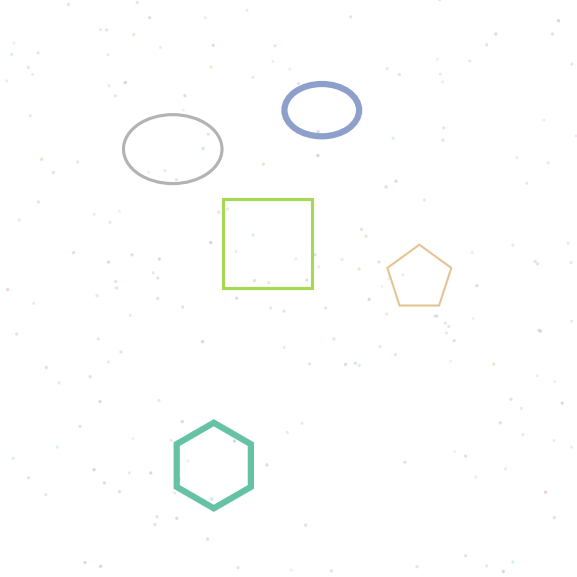[{"shape": "hexagon", "thickness": 3, "radius": 0.37, "center": [0.37, 0.193]}, {"shape": "oval", "thickness": 3, "radius": 0.32, "center": [0.557, 0.808]}, {"shape": "square", "thickness": 1.5, "radius": 0.38, "center": [0.464, 0.578]}, {"shape": "pentagon", "thickness": 1, "radius": 0.29, "center": [0.726, 0.517]}, {"shape": "oval", "thickness": 1.5, "radius": 0.43, "center": [0.299, 0.741]}]